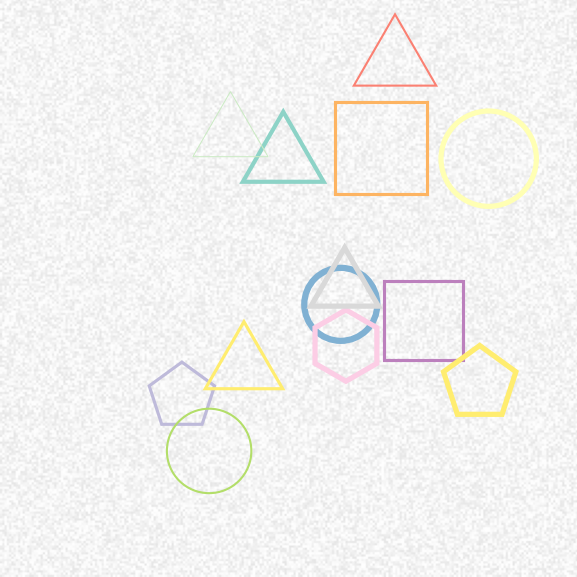[{"shape": "triangle", "thickness": 2, "radius": 0.4, "center": [0.49, 0.725]}, {"shape": "circle", "thickness": 2.5, "radius": 0.41, "center": [0.846, 0.724]}, {"shape": "pentagon", "thickness": 1.5, "radius": 0.3, "center": [0.315, 0.313]}, {"shape": "triangle", "thickness": 1, "radius": 0.41, "center": [0.684, 0.892]}, {"shape": "circle", "thickness": 3, "radius": 0.32, "center": [0.59, 0.472]}, {"shape": "square", "thickness": 1.5, "radius": 0.4, "center": [0.66, 0.743]}, {"shape": "circle", "thickness": 1, "radius": 0.37, "center": [0.362, 0.218]}, {"shape": "hexagon", "thickness": 2.5, "radius": 0.31, "center": [0.599, 0.401]}, {"shape": "triangle", "thickness": 2.5, "radius": 0.34, "center": [0.597, 0.503]}, {"shape": "square", "thickness": 1.5, "radius": 0.34, "center": [0.734, 0.444]}, {"shape": "triangle", "thickness": 0.5, "radius": 0.38, "center": [0.399, 0.765]}, {"shape": "triangle", "thickness": 1.5, "radius": 0.39, "center": [0.422, 0.365]}, {"shape": "pentagon", "thickness": 2.5, "radius": 0.33, "center": [0.831, 0.335]}]